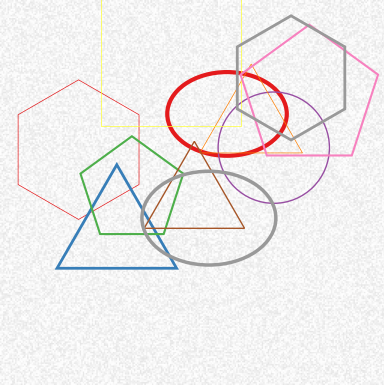[{"shape": "hexagon", "thickness": 0.5, "radius": 0.91, "center": [0.204, 0.611]}, {"shape": "oval", "thickness": 3, "radius": 0.78, "center": [0.59, 0.704]}, {"shape": "triangle", "thickness": 2, "radius": 0.9, "center": [0.303, 0.393]}, {"shape": "pentagon", "thickness": 1.5, "radius": 0.7, "center": [0.343, 0.506]}, {"shape": "circle", "thickness": 1, "radius": 0.72, "center": [0.711, 0.616]}, {"shape": "triangle", "thickness": 0.5, "radius": 0.77, "center": [0.652, 0.68]}, {"shape": "square", "thickness": 0.5, "radius": 0.91, "center": [0.444, 0.855]}, {"shape": "triangle", "thickness": 1, "radius": 0.75, "center": [0.505, 0.482]}, {"shape": "pentagon", "thickness": 1.5, "radius": 0.94, "center": [0.803, 0.748]}, {"shape": "hexagon", "thickness": 2, "radius": 0.81, "center": [0.756, 0.798]}, {"shape": "oval", "thickness": 2.5, "radius": 0.87, "center": [0.543, 0.433]}]